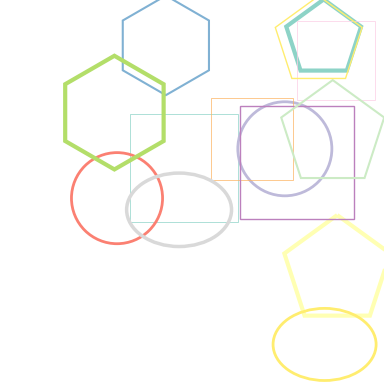[{"shape": "square", "thickness": 0.5, "radius": 0.7, "center": [0.477, 0.563]}, {"shape": "pentagon", "thickness": 3, "radius": 0.51, "center": [0.841, 0.899]}, {"shape": "pentagon", "thickness": 3, "radius": 0.72, "center": [0.876, 0.297]}, {"shape": "circle", "thickness": 2, "radius": 0.61, "center": [0.74, 0.614]}, {"shape": "circle", "thickness": 2, "radius": 0.59, "center": [0.304, 0.485]}, {"shape": "hexagon", "thickness": 1.5, "radius": 0.65, "center": [0.431, 0.882]}, {"shape": "square", "thickness": 0.5, "radius": 0.53, "center": [0.654, 0.638]}, {"shape": "hexagon", "thickness": 3, "radius": 0.74, "center": [0.297, 0.708]}, {"shape": "square", "thickness": 0.5, "radius": 0.51, "center": [0.873, 0.843]}, {"shape": "oval", "thickness": 2.5, "radius": 0.68, "center": [0.465, 0.455]}, {"shape": "square", "thickness": 1, "radius": 0.74, "center": [0.771, 0.578]}, {"shape": "pentagon", "thickness": 1.5, "radius": 0.7, "center": [0.864, 0.651]}, {"shape": "pentagon", "thickness": 1, "radius": 0.59, "center": [0.828, 0.892]}, {"shape": "oval", "thickness": 2, "radius": 0.67, "center": [0.843, 0.105]}]